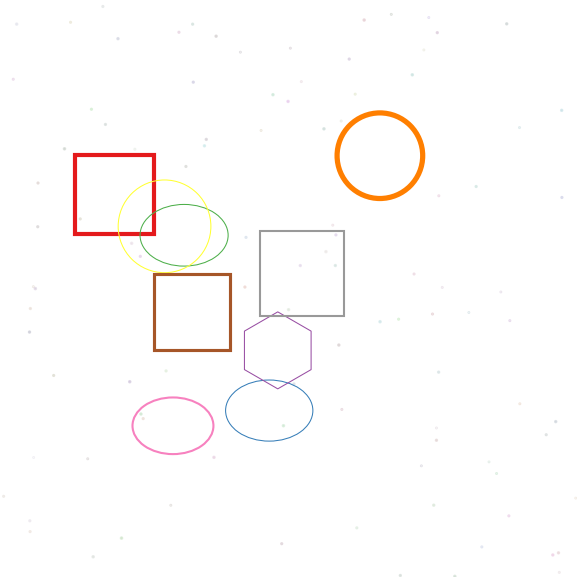[{"shape": "square", "thickness": 2, "radius": 0.34, "center": [0.198, 0.662]}, {"shape": "oval", "thickness": 0.5, "radius": 0.38, "center": [0.466, 0.288]}, {"shape": "oval", "thickness": 0.5, "radius": 0.38, "center": [0.319, 0.592]}, {"shape": "hexagon", "thickness": 0.5, "radius": 0.33, "center": [0.481, 0.392]}, {"shape": "circle", "thickness": 2.5, "radius": 0.37, "center": [0.658, 0.73]}, {"shape": "circle", "thickness": 0.5, "radius": 0.4, "center": [0.285, 0.607]}, {"shape": "square", "thickness": 1.5, "radius": 0.33, "center": [0.332, 0.459]}, {"shape": "oval", "thickness": 1, "radius": 0.35, "center": [0.3, 0.262]}, {"shape": "square", "thickness": 1, "radius": 0.37, "center": [0.523, 0.526]}]